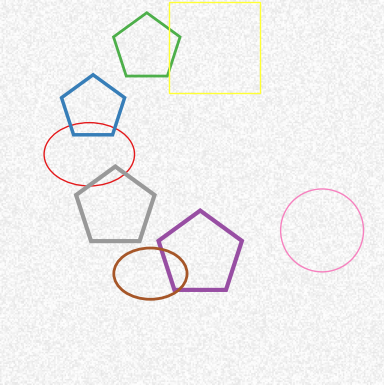[{"shape": "oval", "thickness": 1, "radius": 0.59, "center": [0.232, 0.599]}, {"shape": "pentagon", "thickness": 2.5, "radius": 0.43, "center": [0.242, 0.72]}, {"shape": "pentagon", "thickness": 2, "radius": 0.45, "center": [0.381, 0.876]}, {"shape": "pentagon", "thickness": 3, "radius": 0.57, "center": [0.52, 0.339]}, {"shape": "square", "thickness": 1, "radius": 0.59, "center": [0.557, 0.876]}, {"shape": "oval", "thickness": 2, "radius": 0.48, "center": [0.391, 0.289]}, {"shape": "circle", "thickness": 1, "radius": 0.54, "center": [0.837, 0.402]}, {"shape": "pentagon", "thickness": 3, "radius": 0.54, "center": [0.3, 0.46]}]